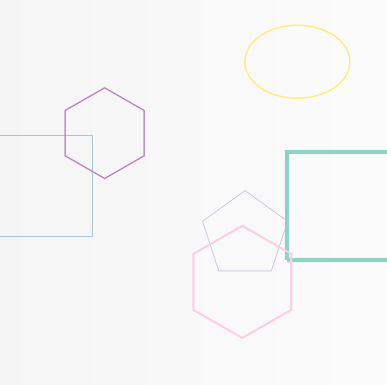[{"shape": "square", "thickness": 3, "radius": 0.7, "center": [0.88, 0.466]}, {"shape": "pentagon", "thickness": 0.5, "radius": 0.58, "center": [0.632, 0.39]}, {"shape": "square", "thickness": 0.5, "radius": 0.66, "center": [0.107, 0.518]}, {"shape": "hexagon", "thickness": 1.5, "radius": 0.73, "center": [0.625, 0.268]}, {"shape": "hexagon", "thickness": 1, "radius": 0.59, "center": [0.27, 0.654]}, {"shape": "oval", "thickness": 1, "radius": 0.68, "center": [0.767, 0.84]}]